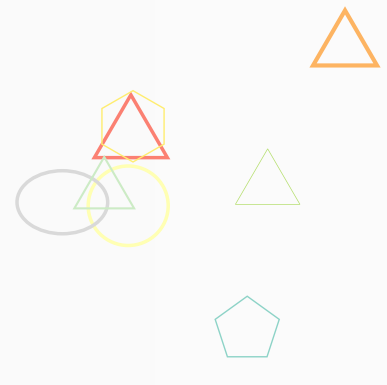[{"shape": "pentagon", "thickness": 1, "radius": 0.43, "center": [0.638, 0.144]}, {"shape": "circle", "thickness": 2.5, "radius": 0.52, "center": [0.331, 0.466]}, {"shape": "triangle", "thickness": 2.5, "radius": 0.54, "center": [0.338, 0.645]}, {"shape": "triangle", "thickness": 3, "radius": 0.48, "center": [0.89, 0.878]}, {"shape": "triangle", "thickness": 0.5, "radius": 0.48, "center": [0.691, 0.517]}, {"shape": "oval", "thickness": 2.5, "radius": 0.59, "center": [0.161, 0.475]}, {"shape": "triangle", "thickness": 1.5, "radius": 0.45, "center": [0.269, 0.503]}, {"shape": "hexagon", "thickness": 1, "radius": 0.46, "center": [0.343, 0.672]}]